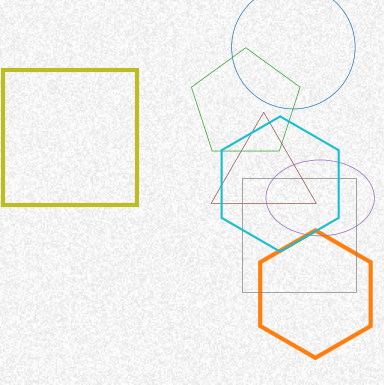[{"shape": "circle", "thickness": 0.5, "radius": 0.8, "center": [0.762, 0.877]}, {"shape": "hexagon", "thickness": 3, "radius": 0.83, "center": [0.819, 0.236]}, {"shape": "pentagon", "thickness": 0.5, "radius": 0.74, "center": [0.638, 0.728]}, {"shape": "oval", "thickness": 0.5, "radius": 0.7, "center": [0.832, 0.486]}, {"shape": "triangle", "thickness": 0.5, "radius": 0.79, "center": [0.685, 0.55]}, {"shape": "square", "thickness": 0.5, "radius": 0.74, "center": [0.777, 0.389]}, {"shape": "square", "thickness": 3, "radius": 0.87, "center": [0.182, 0.643]}, {"shape": "hexagon", "thickness": 1.5, "radius": 0.88, "center": [0.728, 0.522]}]